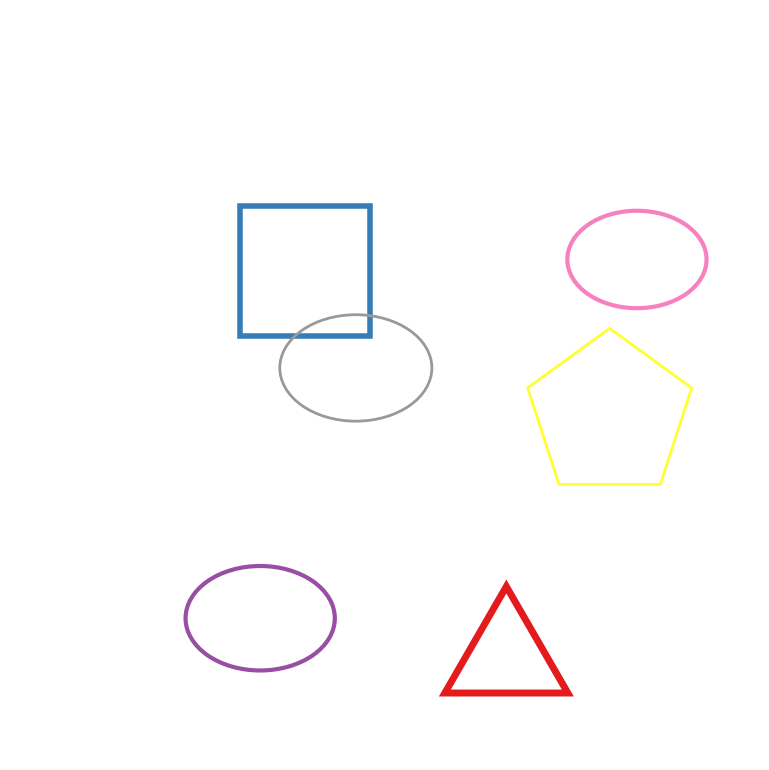[{"shape": "triangle", "thickness": 2.5, "radius": 0.46, "center": [0.658, 0.146]}, {"shape": "square", "thickness": 2, "radius": 0.42, "center": [0.396, 0.648]}, {"shape": "oval", "thickness": 1.5, "radius": 0.48, "center": [0.338, 0.197]}, {"shape": "pentagon", "thickness": 1, "radius": 0.56, "center": [0.792, 0.462]}, {"shape": "oval", "thickness": 1.5, "radius": 0.45, "center": [0.827, 0.663]}, {"shape": "oval", "thickness": 1, "radius": 0.49, "center": [0.462, 0.522]}]